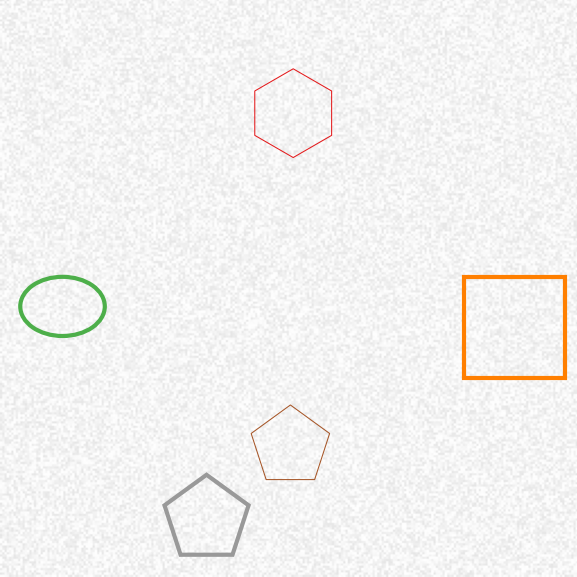[{"shape": "hexagon", "thickness": 0.5, "radius": 0.38, "center": [0.508, 0.803]}, {"shape": "oval", "thickness": 2, "radius": 0.37, "center": [0.108, 0.469]}, {"shape": "square", "thickness": 2, "radius": 0.44, "center": [0.89, 0.432]}, {"shape": "pentagon", "thickness": 0.5, "radius": 0.36, "center": [0.503, 0.226]}, {"shape": "pentagon", "thickness": 2, "radius": 0.38, "center": [0.358, 0.1]}]